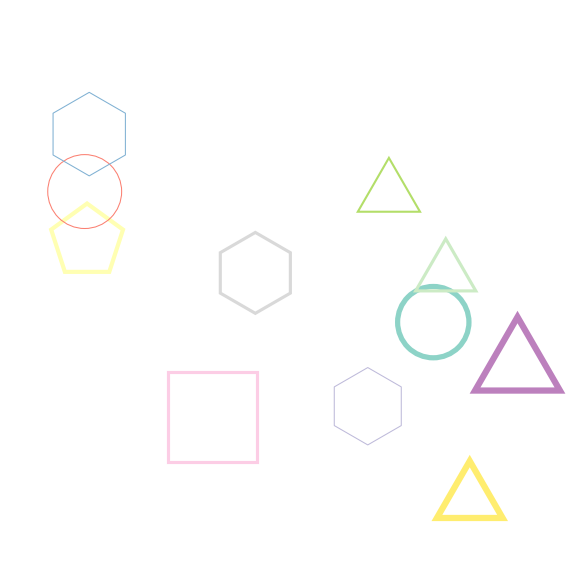[{"shape": "circle", "thickness": 2.5, "radius": 0.31, "center": [0.75, 0.441]}, {"shape": "pentagon", "thickness": 2, "radius": 0.33, "center": [0.151, 0.581]}, {"shape": "hexagon", "thickness": 0.5, "radius": 0.33, "center": [0.637, 0.296]}, {"shape": "circle", "thickness": 0.5, "radius": 0.32, "center": [0.147, 0.667]}, {"shape": "hexagon", "thickness": 0.5, "radius": 0.36, "center": [0.155, 0.767]}, {"shape": "triangle", "thickness": 1, "radius": 0.31, "center": [0.673, 0.664]}, {"shape": "square", "thickness": 1.5, "radius": 0.39, "center": [0.368, 0.277]}, {"shape": "hexagon", "thickness": 1.5, "radius": 0.35, "center": [0.442, 0.527]}, {"shape": "triangle", "thickness": 3, "radius": 0.42, "center": [0.896, 0.365]}, {"shape": "triangle", "thickness": 1.5, "radius": 0.3, "center": [0.772, 0.525]}, {"shape": "triangle", "thickness": 3, "radius": 0.33, "center": [0.813, 0.135]}]